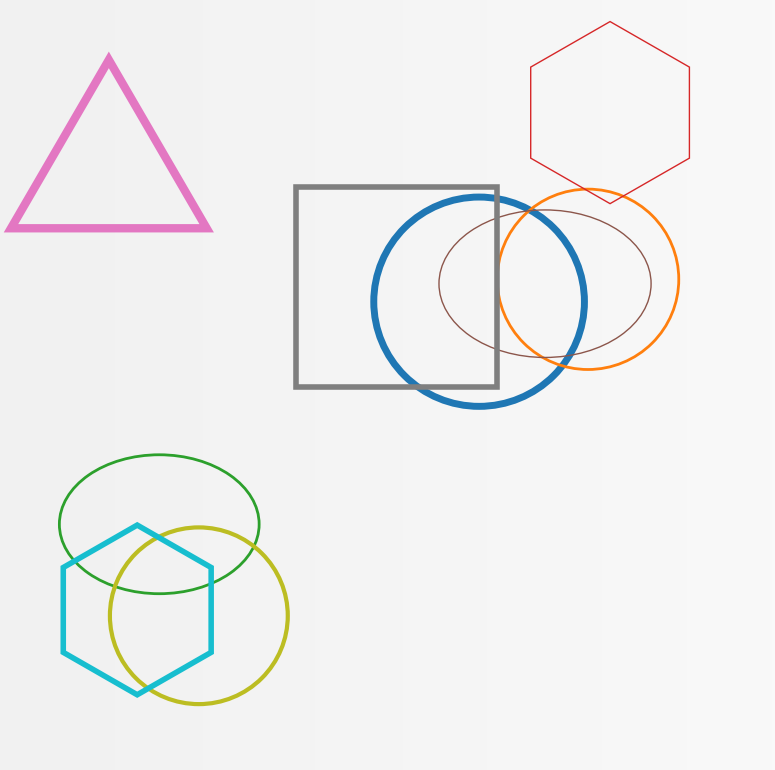[{"shape": "circle", "thickness": 2.5, "radius": 0.68, "center": [0.618, 0.608]}, {"shape": "circle", "thickness": 1, "radius": 0.59, "center": [0.759, 0.637]}, {"shape": "oval", "thickness": 1, "radius": 0.64, "center": [0.205, 0.319]}, {"shape": "hexagon", "thickness": 0.5, "radius": 0.59, "center": [0.787, 0.854]}, {"shape": "oval", "thickness": 0.5, "radius": 0.68, "center": [0.703, 0.632]}, {"shape": "triangle", "thickness": 3, "radius": 0.73, "center": [0.14, 0.776]}, {"shape": "square", "thickness": 2, "radius": 0.65, "center": [0.512, 0.627]}, {"shape": "circle", "thickness": 1.5, "radius": 0.57, "center": [0.257, 0.2]}, {"shape": "hexagon", "thickness": 2, "radius": 0.55, "center": [0.177, 0.208]}]